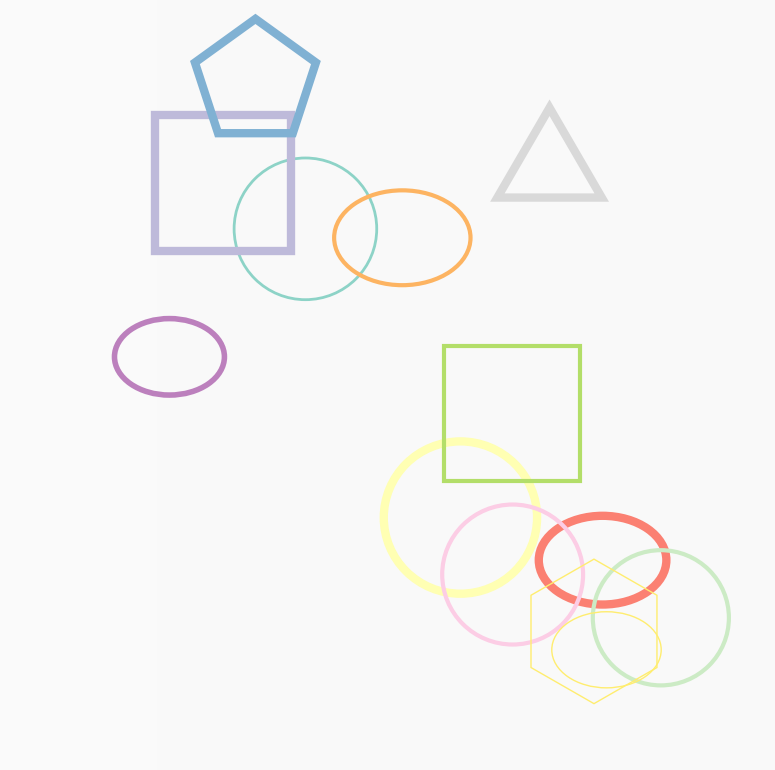[{"shape": "circle", "thickness": 1, "radius": 0.46, "center": [0.394, 0.703]}, {"shape": "circle", "thickness": 3, "radius": 0.49, "center": [0.594, 0.328]}, {"shape": "square", "thickness": 3, "radius": 0.44, "center": [0.288, 0.763]}, {"shape": "oval", "thickness": 3, "radius": 0.41, "center": [0.778, 0.273]}, {"shape": "pentagon", "thickness": 3, "radius": 0.41, "center": [0.33, 0.893]}, {"shape": "oval", "thickness": 1.5, "radius": 0.44, "center": [0.519, 0.691]}, {"shape": "square", "thickness": 1.5, "radius": 0.44, "center": [0.661, 0.463]}, {"shape": "circle", "thickness": 1.5, "radius": 0.45, "center": [0.661, 0.254]}, {"shape": "triangle", "thickness": 3, "radius": 0.39, "center": [0.709, 0.782]}, {"shape": "oval", "thickness": 2, "radius": 0.35, "center": [0.219, 0.537]}, {"shape": "circle", "thickness": 1.5, "radius": 0.44, "center": [0.853, 0.198]}, {"shape": "hexagon", "thickness": 0.5, "radius": 0.47, "center": [0.766, 0.18]}, {"shape": "oval", "thickness": 0.5, "radius": 0.35, "center": [0.783, 0.156]}]